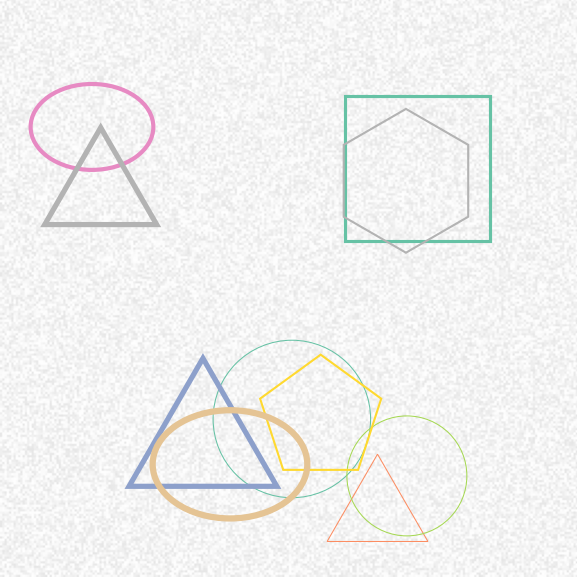[{"shape": "square", "thickness": 1.5, "radius": 0.63, "center": [0.723, 0.708]}, {"shape": "circle", "thickness": 0.5, "radius": 0.68, "center": [0.505, 0.274]}, {"shape": "triangle", "thickness": 0.5, "radius": 0.5, "center": [0.654, 0.112]}, {"shape": "triangle", "thickness": 2.5, "radius": 0.74, "center": [0.351, 0.231]}, {"shape": "oval", "thickness": 2, "radius": 0.53, "center": [0.159, 0.779]}, {"shape": "circle", "thickness": 0.5, "radius": 0.52, "center": [0.705, 0.175]}, {"shape": "pentagon", "thickness": 1, "radius": 0.55, "center": [0.555, 0.275]}, {"shape": "oval", "thickness": 3, "radius": 0.67, "center": [0.398, 0.195]}, {"shape": "hexagon", "thickness": 1, "radius": 0.62, "center": [0.703, 0.686]}, {"shape": "triangle", "thickness": 2.5, "radius": 0.56, "center": [0.174, 0.666]}]